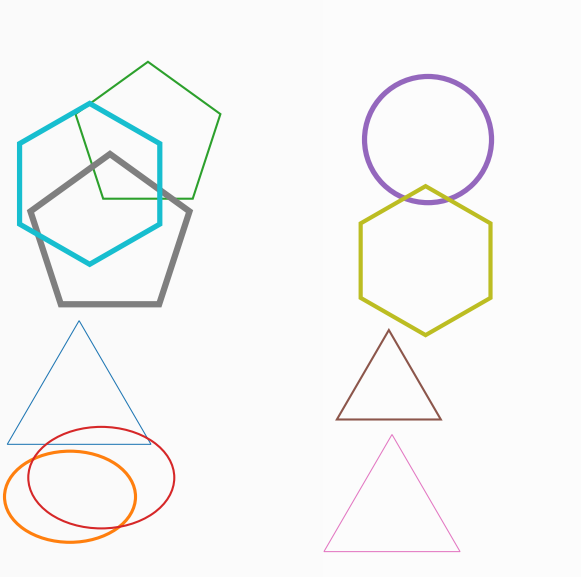[{"shape": "triangle", "thickness": 0.5, "radius": 0.71, "center": [0.136, 0.301]}, {"shape": "oval", "thickness": 1.5, "radius": 0.56, "center": [0.12, 0.139]}, {"shape": "pentagon", "thickness": 1, "radius": 0.66, "center": [0.255, 0.761]}, {"shape": "oval", "thickness": 1, "radius": 0.63, "center": [0.174, 0.172]}, {"shape": "circle", "thickness": 2.5, "radius": 0.55, "center": [0.736, 0.757]}, {"shape": "triangle", "thickness": 1, "radius": 0.52, "center": [0.669, 0.324]}, {"shape": "triangle", "thickness": 0.5, "radius": 0.68, "center": [0.674, 0.112]}, {"shape": "pentagon", "thickness": 3, "radius": 0.72, "center": [0.189, 0.589]}, {"shape": "hexagon", "thickness": 2, "radius": 0.64, "center": [0.732, 0.548]}, {"shape": "hexagon", "thickness": 2.5, "radius": 0.7, "center": [0.154, 0.681]}]